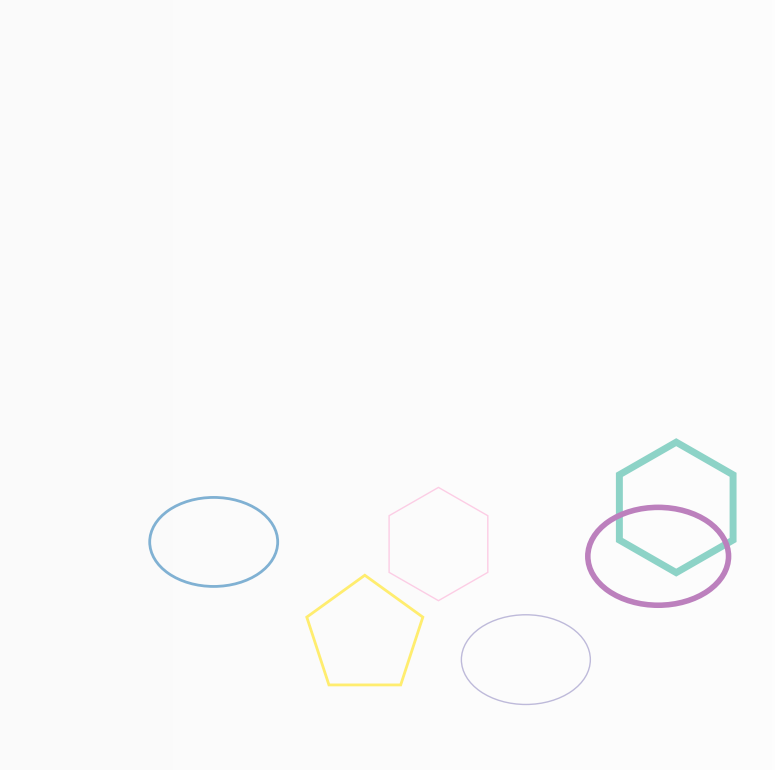[{"shape": "hexagon", "thickness": 2.5, "radius": 0.42, "center": [0.873, 0.341]}, {"shape": "oval", "thickness": 0.5, "radius": 0.42, "center": [0.679, 0.143]}, {"shape": "oval", "thickness": 1, "radius": 0.41, "center": [0.276, 0.296]}, {"shape": "hexagon", "thickness": 0.5, "radius": 0.37, "center": [0.566, 0.293]}, {"shape": "oval", "thickness": 2, "radius": 0.45, "center": [0.849, 0.278]}, {"shape": "pentagon", "thickness": 1, "radius": 0.39, "center": [0.471, 0.174]}]